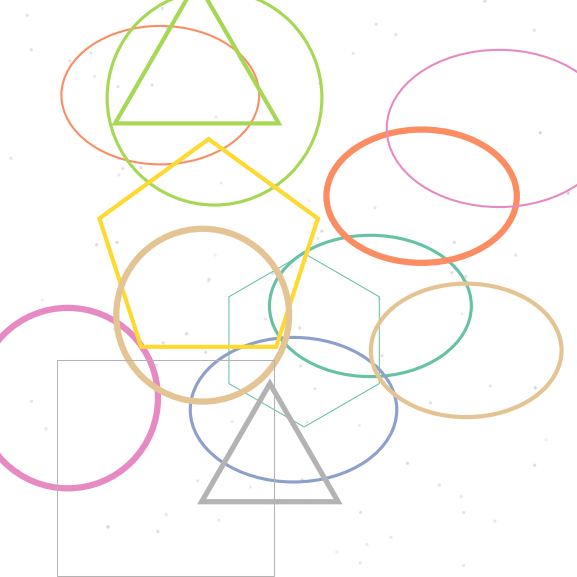[{"shape": "oval", "thickness": 1.5, "radius": 0.87, "center": [0.641, 0.469]}, {"shape": "hexagon", "thickness": 0.5, "radius": 0.75, "center": [0.527, 0.41]}, {"shape": "oval", "thickness": 1, "radius": 0.86, "center": [0.278, 0.834]}, {"shape": "oval", "thickness": 3, "radius": 0.82, "center": [0.73, 0.659]}, {"shape": "oval", "thickness": 1.5, "radius": 0.89, "center": [0.508, 0.29]}, {"shape": "oval", "thickness": 1, "radius": 0.97, "center": [0.864, 0.777]}, {"shape": "circle", "thickness": 3, "radius": 0.78, "center": [0.117, 0.31]}, {"shape": "triangle", "thickness": 2, "radius": 0.82, "center": [0.341, 0.867]}, {"shape": "circle", "thickness": 1.5, "radius": 0.93, "center": [0.371, 0.83]}, {"shape": "pentagon", "thickness": 2, "radius": 0.99, "center": [0.361, 0.559]}, {"shape": "oval", "thickness": 2, "radius": 0.83, "center": [0.807, 0.392]}, {"shape": "circle", "thickness": 3, "radius": 0.75, "center": [0.351, 0.453]}, {"shape": "triangle", "thickness": 2.5, "radius": 0.68, "center": [0.467, 0.199]}, {"shape": "square", "thickness": 0.5, "radius": 0.94, "center": [0.287, 0.189]}]